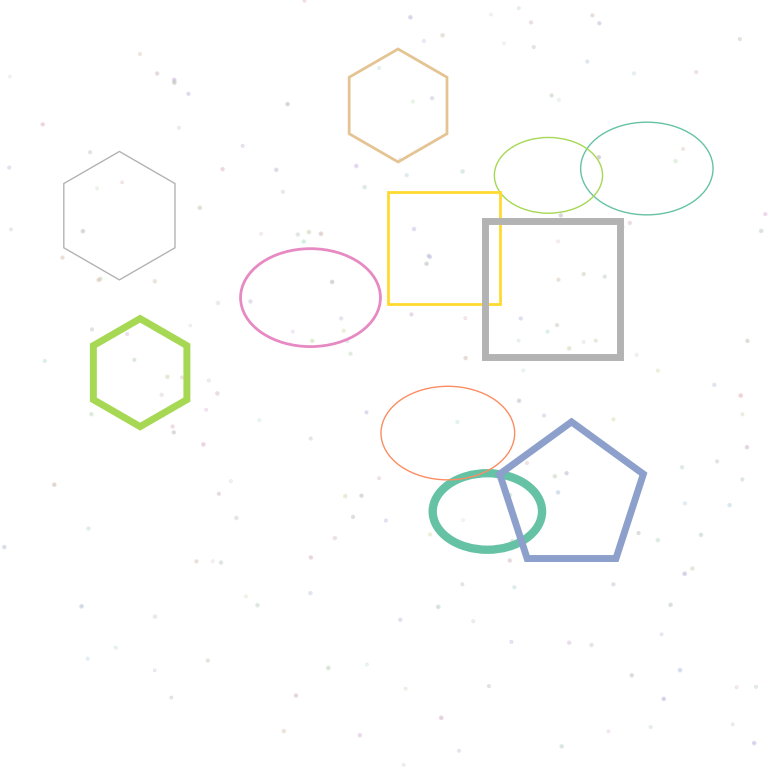[{"shape": "oval", "thickness": 3, "radius": 0.36, "center": [0.633, 0.336]}, {"shape": "oval", "thickness": 0.5, "radius": 0.43, "center": [0.84, 0.781]}, {"shape": "oval", "thickness": 0.5, "radius": 0.43, "center": [0.582, 0.438]}, {"shape": "pentagon", "thickness": 2.5, "radius": 0.49, "center": [0.742, 0.354]}, {"shape": "oval", "thickness": 1, "radius": 0.45, "center": [0.403, 0.613]}, {"shape": "hexagon", "thickness": 2.5, "radius": 0.35, "center": [0.182, 0.516]}, {"shape": "oval", "thickness": 0.5, "radius": 0.35, "center": [0.712, 0.772]}, {"shape": "square", "thickness": 1, "radius": 0.36, "center": [0.576, 0.678]}, {"shape": "hexagon", "thickness": 1, "radius": 0.37, "center": [0.517, 0.863]}, {"shape": "square", "thickness": 2.5, "radius": 0.44, "center": [0.717, 0.624]}, {"shape": "hexagon", "thickness": 0.5, "radius": 0.42, "center": [0.155, 0.72]}]